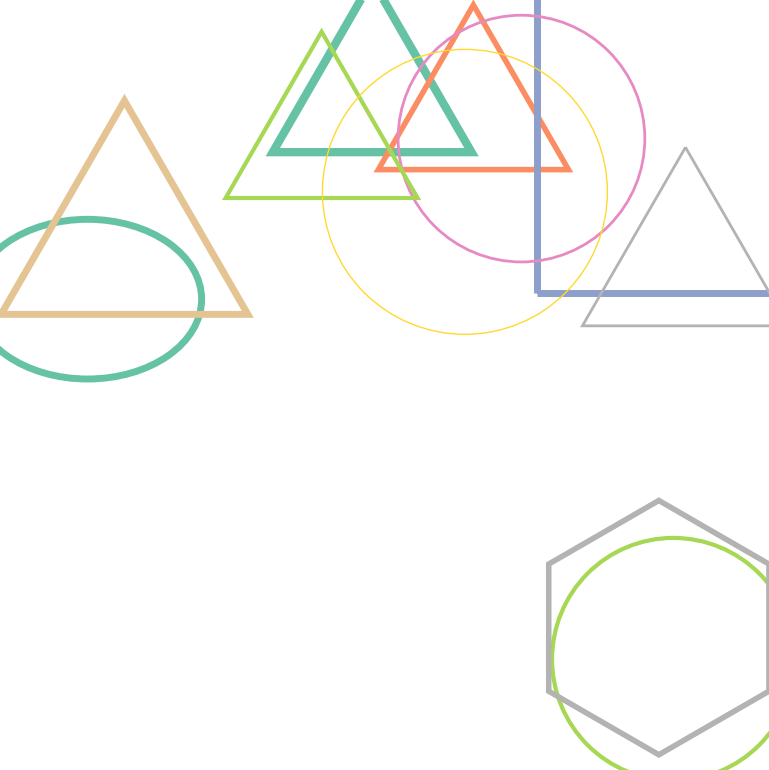[{"shape": "triangle", "thickness": 3, "radius": 0.75, "center": [0.483, 0.877]}, {"shape": "oval", "thickness": 2.5, "radius": 0.74, "center": [0.114, 0.611]}, {"shape": "triangle", "thickness": 2, "radius": 0.71, "center": [0.615, 0.851]}, {"shape": "square", "thickness": 2.5, "radius": 0.97, "center": [0.892, 0.814]}, {"shape": "circle", "thickness": 1, "radius": 0.8, "center": [0.677, 0.82]}, {"shape": "circle", "thickness": 1.5, "radius": 0.79, "center": [0.875, 0.144]}, {"shape": "triangle", "thickness": 1.5, "radius": 0.72, "center": [0.418, 0.815]}, {"shape": "circle", "thickness": 0.5, "radius": 0.93, "center": [0.604, 0.751]}, {"shape": "triangle", "thickness": 2.5, "radius": 0.92, "center": [0.162, 0.684]}, {"shape": "triangle", "thickness": 1, "radius": 0.77, "center": [0.89, 0.654]}, {"shape": "hexagon", "thickness": 2, "radius": 0.83, "center": [0.856, 0.185]}]